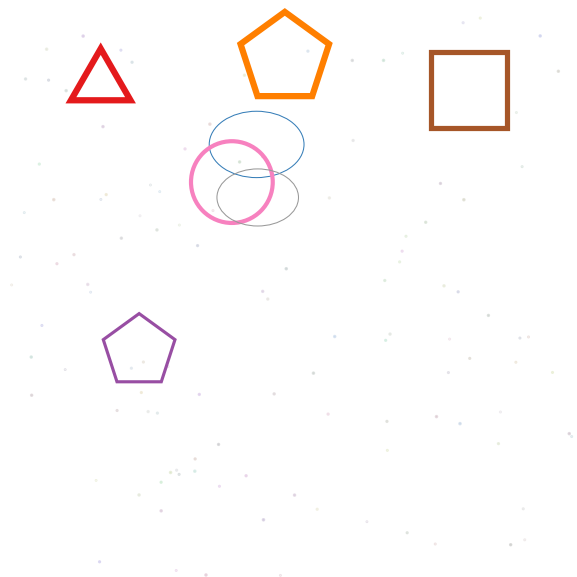[{"shape": "triangle", "thickness": 3, "radius": 0.3, "center": [0.174, 0.855]}, {"shape": "oval", "thickness": 0.5, "radius": 0.41, "center": [0.444, 0.749]}, {"shape": "pentagon", "thickness": 1.5, "radius": 0.33, "center": [0.241, 0.391]}, {"shape": "pentagon", "thickness": 3, "radius": 0.4, "center": [0.493, 0.898]}, {"shape": "square", "thickness": 2.5, "radius": 0.33, "center": [0.812, 0.844]}, {"shape": "circle", "thickness": 2, "radius": 0.35, "center": [0.402, 0.684]}, {"shape": "oval", "thickness": 0.5, "radius": 0.35, "center": [0.446, 0.657]}]